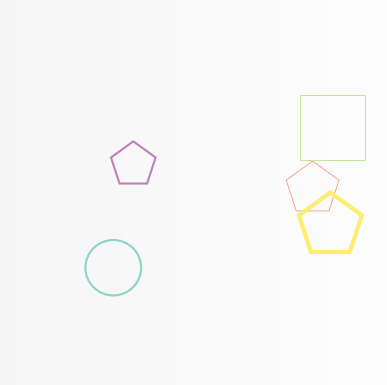[{"shape": "circle", "thickness": 1.5, "radius": 0.36, "center": [0.292, 0.305]}, {"shape": "pentagon", "thickness": 0.5, "radius": 0.36, "center": [0.807, 0.51]}, {"shape": "square", "thickness": 0.5, "radius": 0.42, "center": [0.858, 0.668]}, {"shape": "pentagon", "thickness": 1.5, "radius": 0.3, "center": [0.344, 0.572]}, {"shape": "pentagon", "thickness": 3, "radius": 0.43, "center": [0.853, 0.415]}]